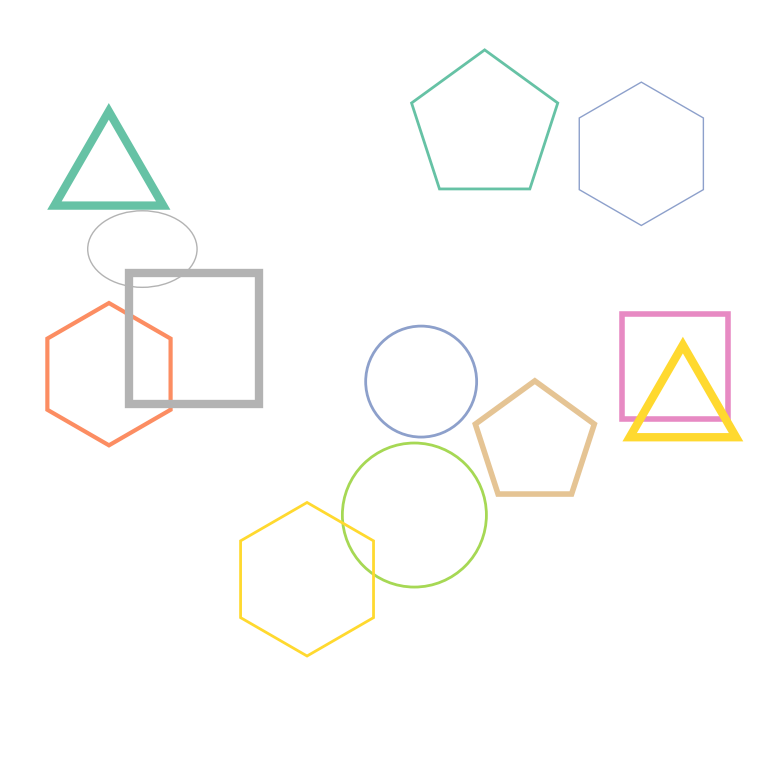[{"shape": "pentagon", "thickness": 1, "radius": 0.5, "center": [0.629, 0.835]}, {"shape": "triangle", "thickness": 3, "radius": 0.41, "center": [0.141, 0.774]}, {"shape": "hexagon", "thickness": 1.5, "radius": 0.46, "center": [0.142, 0.514]}, {"shape": "circle", "thickness": 1, "radius": 0.36, "center": [0.547, 0.504]}, {"shape": "hexagon", "thickness": 0.5, "radius": 0.47, "center": [0.833, 0.8]}, {"shape": "square", "thickness": 2, "radius": 0.34, "center": [0.877, 0.524]}, {"shape": "circle", "thickness": 1, "radius": 0.47, "center": [0.538, 0.331]}, {"shape": "hexagon", "thickness": 1, "radius": 0.5, "center": [0.399, 0.248]}, {"shape": "triangle", "thickness": 3, "radius": 0.4, "center": [0.887, 0.472]}, {"shape": "pentagon", "thickness": 2, "radius": 0.41, "center": [0.695, 0.424]}, {"shape": "oval", "thickness": 0.5, "radius": 0.36, "center": [0.185, 0.677]}, {"shape": "square", "thickness": 3, "radius": 0.42, "center": [0.252, 0.56]}]